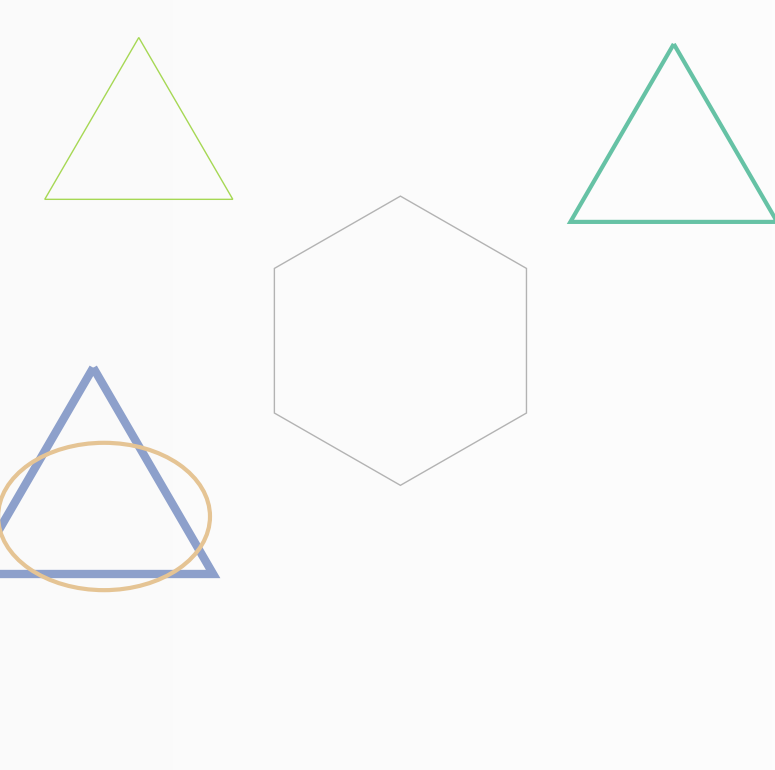[{"shape": "triangle", "thickness": 1.5, "radius": 0.77, "center": [0.869, 0.789]}, {"shape": "triangle", "thickness": 3, "radius": 0.89, "center": [0.12, 0.344]}, {"shape": "triangle", "thickness": 0.5, "radius": 0.7, "center": [0.179, 0.811]}, {"shape": "oval", "thickness": 1.5, "radius": 0.68, "center": [0.134, 0.329]}, {"shape": "hexagon", "thickness": 0.5, "radius": 0.94, "center": [0.517, 0.558]}]